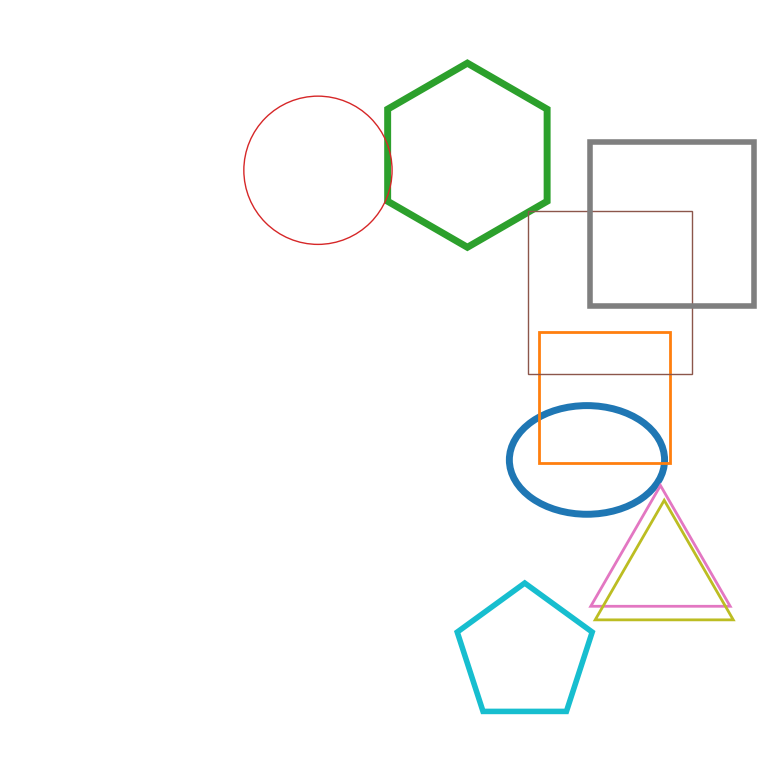[{"shape": "oval", "thickness": 2.5, "radius": 0.5, "center": [0.762, 0.403]}, {"shape": "square", "thickness": 1, "radius": 0.43, "center": [0.785, 0.484]}, {"shape": "hexagon", "thickness": 2.5, "radius": 0.6, "center": [0.607, 0.798]}, {"shape": "circle", "thickness": 0.5, "radius": 0.48, "center": [0.413, 0.779]}, {"shape": "square", "thickness": 0.5, "radius": 0.53, "center": [0.792, 0.62]}, {"shape": "triangle", "thickness": 1, "radius": 0.52, "center": [0.858, 0.265]}, {"shape": "square", "thickness": 2, "radius": 0.53, "center": [0.873, 0.709]}, {"shape": "triangle", "thickness": 1, "radius": 0.52, "center": [0.863, 0.247]}, {"shape": "pentagon", "thickness": 2, "radius": 0.46, "center": [0.681, 0.151]}]